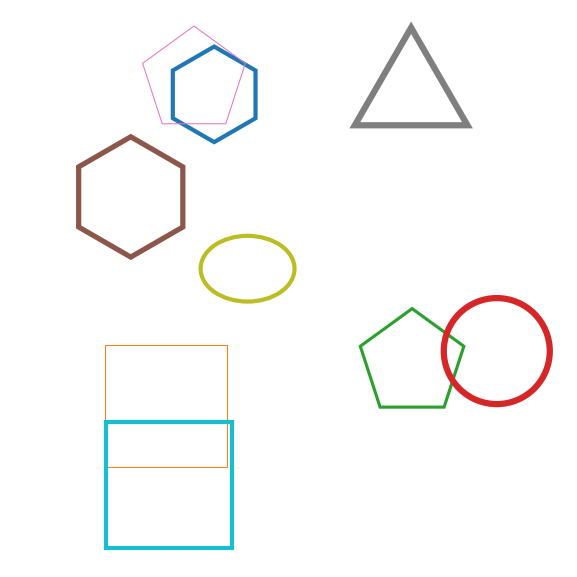[{"shape": "hexagon", "thickness": 2, "radius": 0.41, "center": [0.371, 0.836]}, {"shape": "square", "thickness": 0.5, "radius": 0.53, "center": [0.288, 0.296]}, {"shape": "pentagon", "thickness": 1.5, "radius": 0.47, "center": [0.714, 0.37]}, {"shape": "circle", "thickness": 3, "radius": 0.46, "center": [0.86, 0.391]}, {"shape": "hexagon", "thickness": 2.5, "radius": 0.52, "center": [0.226, 0.658]}, {"shape": "pentagon", "thickness": 0.5, "radius": 0.47, "center": [0.336, 0.861]}, {"shape": "triangle", "thickness": 3, "radius": 0.56, "center": [0.712, 0.839]}, {"shape": "oval", "thickness": 2, "radius": 0.41, "center": [0.429, 0.534]}, {"shape": "square", "thickness": 2, "radius": 0.55, "center": [0.292, 0.159]}]